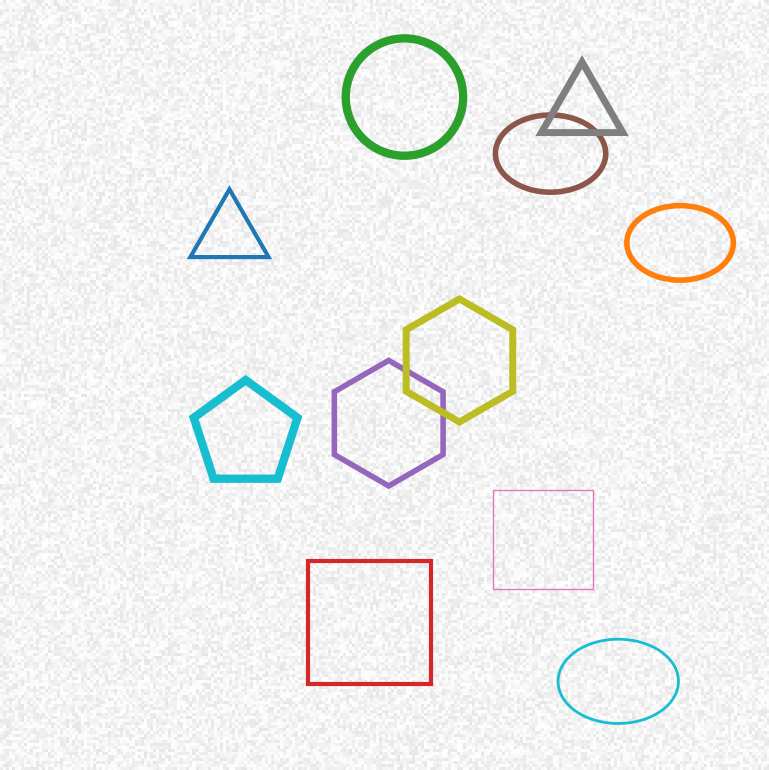[{"shape": "triangle", "thickness": 1.5, "radius": 0.29, "center": [0.298, 0.695]}, {"shape": "oval", "thickness": 2, "radius": 0.35, "center": [0.883, 0.685]}, {"shape": "circle", "thickness": 3, "radius": 0.38, "center": [0.525, 0.874]}, {"shape": "square", "thickness": 1.5, "radius": 0.4, "center": [0.48, 0.191]}, {"shape": "hexagon", "thickness": 2, "radius": 0.41, "center": [0.505, 0.45]}, {"shape": "oval", "thickness": 2, "radius": 0.36, "center": [0.715, 0.801]}, {"shape": "square", "thickness": 0.5, "radius": 0.32, "center": [0.705, 0.299]}, {"shape": "triangle", "thickness": 2.5, "radius": 0.31, "center": [0.756, 0.858]}, {"shape": "hexagon", "thickness": 2.5, "radius": 0.4, "center": [0.597, 0.532]}, {"shape": "oval", "thickness": 1, "radius": 0.39, "center": [0.803, 0.115]}, {"shape": "pentagon", "thickness": 3, "radius": 0.35, "center": [0.319, 0.436]}]